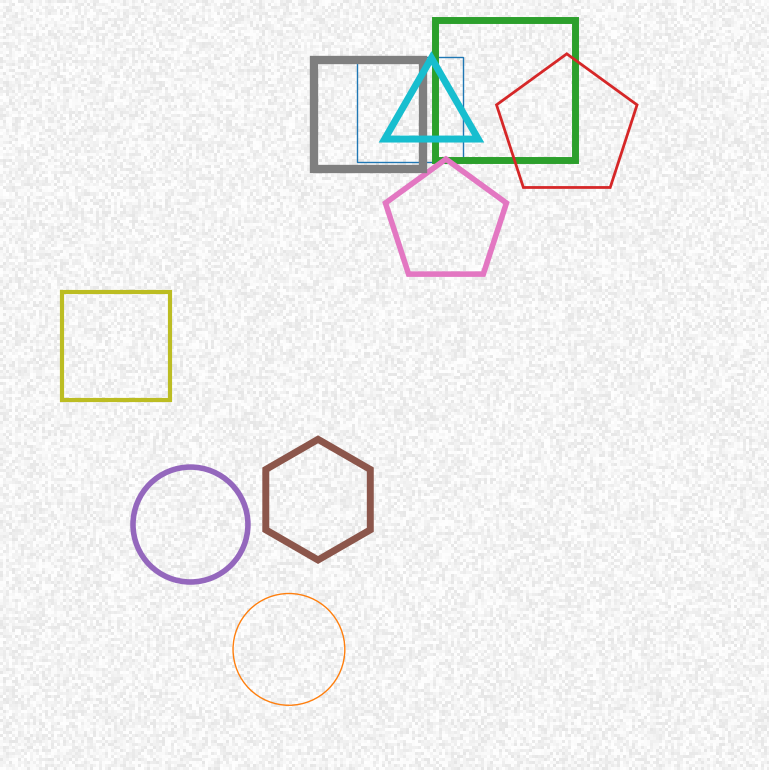[{"shape": "square", "thickness": 0.5, "radius": 0.34, "center": [0.532, 0.858]}, {"shape": "circle", "thickness": 0.5, "radius": 0.36, "center": [0.375, 0.157]}, {"shape": "square", "thickness": 2.5, "radius": 0.46, "center": [0.656, 0.883]}, {"shape": "pentagon", "thickness": 1, "radius": 0.48, "center": [0.736, 0.834]}, {"shape": "circle", "thickness": 2, "radius": 0.37, "center": [0.247, 0.319]}, {"shape": "hexagon", "thickness": 2.5, "radius": 0.39, "center": [0.413, 0.351]}, {"shape": "pentagon", "thickness": 2, "radius": 0.41, "center": [0.579, 0.711]}, {"shape": "square", "thickness": 3, "radius": 0.36, "center": [0.479, 0.851]}, {"shape": "square", "thickness": 1.5, "radius": 0.35, "center": [0.151, 0.551]}, {"shape": "triangle", "thickness": 2.5, "radius": 0.35, "center": [0.56, 0.854]}]